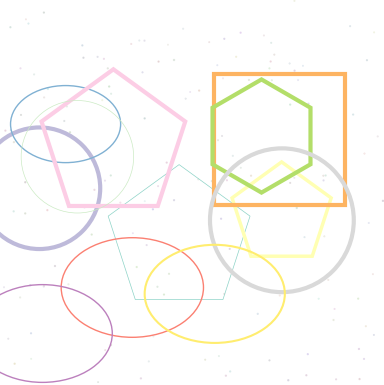[{"shape": "pentagon", "thickness": 0.5, "radius": 0.97, "center": [0.465, 0.379]}, {"shape": "pentagon", "thickness": 2.5, "radius": 0.68, "center": [0.731, 0.444]}, {"shape": "circle", "thickness": 3, "radius": 0.79, "center": [0.102, 0.511]}, {"shape": "oval", "thickness": 1, "radius": 0.92, "center": [0.344, 0.253]}, {"shape": "oval", "thickness": 1, "radius": 0.71, "center": [0.17, 0.678]}, {"shape": "square", "thickness": 3, "radius": 0.85, "center": [0.726, 0.638]}, {"shape": "hexagon", "thickness": 3, "radius": 0.73, "center": [0.679, 0.647]}, {"shape": "pentagon", "thickness": 3, "radius": 0.98, "center": [0.295, 0.624]}, {"shape": "circle", "thickness": 3, "radius": 0.93, "center": [0.732, 0.428]}, {"shape": "oval", "thickness": 1, "radius": 0.91, "center": [0.11, 0.134]}, {"shape": "circle", "thickness": 0.5, "radius": 0.73, "center": [0.201, 0.593]}, {"shape": "oval", "thickness": 1.5, "radius": 0.91, "center": [0.558, 0.237]}]